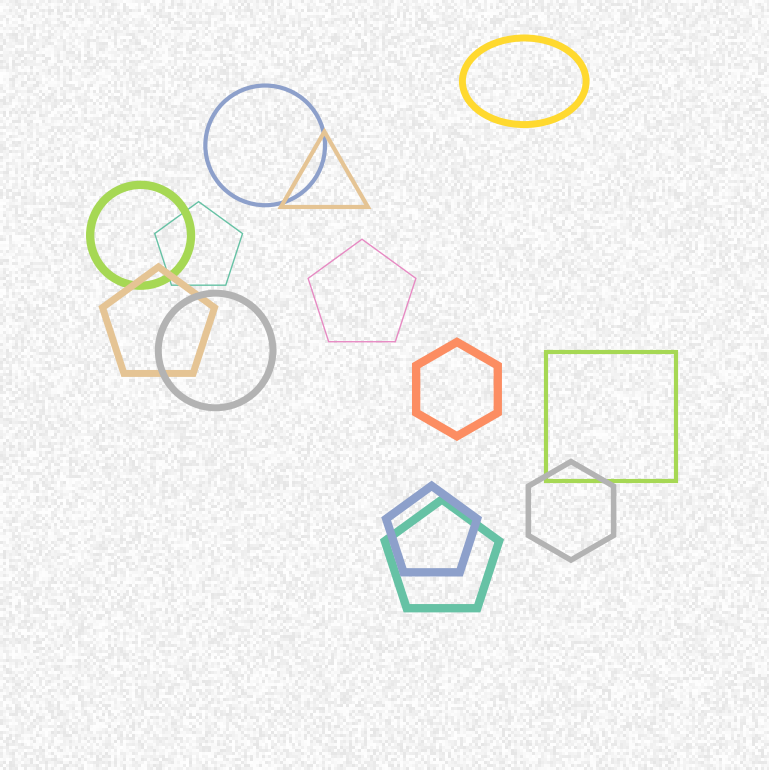[{"shape": "pentagon", "thickness": 3, "radius": 0.39, "center": [0.574, 0.273]}, {"shape": "pentagon", "thickness": 0.5, "radius": 0.3, "center": [0.258, 0.678]}, {"shape": "hexagon", "thickness": 3, "radius": 0.31, "center": [0.593, 0.495]}, {"shape": "pentagon", "thickness": 3, "radius": 0.31, "center": [0.561, 0.307]}, {"shape": "circle", "thickness": 1.5, "radius": 0.39, "center": [0.344, 0.811]}, {"shape": "pentagon", "thickness": 0.5, "radius": 0.37, "center": [0.47, 0.616]}, {"shape": "circle", "thickness": 3, "radius": 0.33, "center": [0.183, 0.694]}, {"shape": "square", "thickness": 1.5, "radius": 0.42, "center": [0.794, 0.459]}, {"shape": "oval", "thickness": 2.5, "radius": 0.4, "center": [0.681, 0.894]}, {"shape": "pentagon", "thickness": 2.5, "radius": 0.38, "center": [0.206, 0.577]}, {"shape": "triangle", "thickness": 1.5, "radius": 0.33, "center": [0.421, 0.764]}, {"shape": "circle", "thickness": 2.5, "radius": 0.37, "center": [0.28, 0.545]}, {"shape": "hexagon", "thickness": 2, "radius": 0.32, "center": [0.742, 0.337]}]